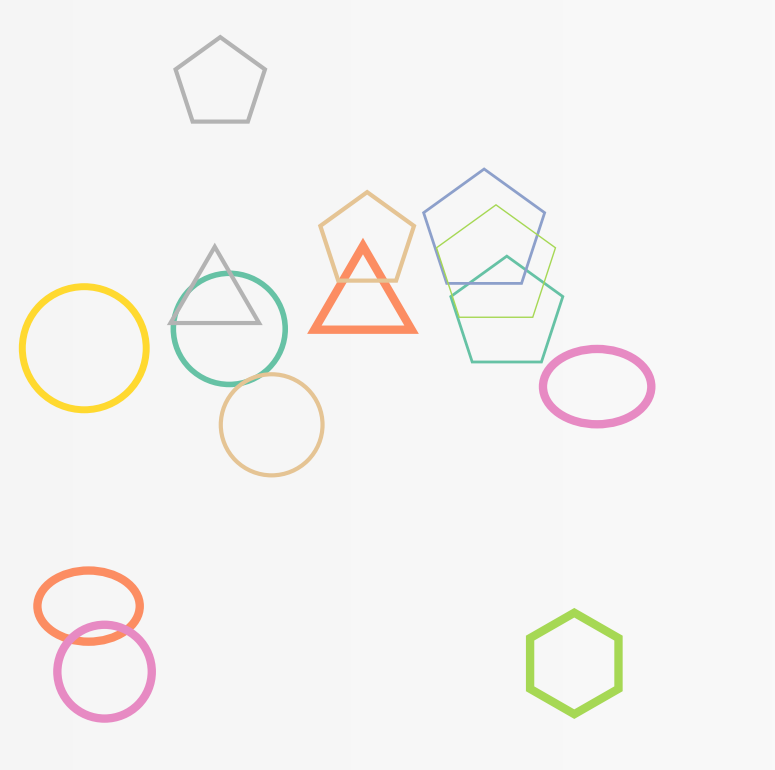[{"shape": "pentagon", "thickness": 1, "radius": 0.38, "center": [0.654, 0.591]}, {"shape": "circle", "thickness": 2, "radius": 0.36, "center": [0.296, 0.573]}, {"shape": "oval", "thickness": 3, "radius": 0.33, "center": [0.114, 0.213]}, {"shape": "triangle", "thickness": 3, "radius": 0.36, "center": [0.468, 0.608]}, {"shape": "pentagon", "thickness": 1, "radius": 0.41, "center": [0.625, 0.698]}, {"shape": "circle", "thickness": 3, "radius": 0.3, "center": [0.135, 0.128]}, {"shape": "oval", "thickness": 3, "radius": 0.35, "center": [0.771, 0.498]}, {"shape": "pentagon", "thickness": 0.5, "radius": 0.4, "center": [0.64, 0.653]}, {"shape": "hexagon", "thickness": 3, "radius": 0.33, "center": [0.741, 0.138]}, {"shape": "circle", "thickness": 2.5, "radius": 0.4, "center": [0.109, 0.548]}, {"shape": "circle", "thickness": 1.5, "radius": 0.33, "center": [0.351, 0.448]}, {"shape": "pentagon", "thickness": 1.5, "radius": 0.32, "center": [0.474, 0.687]}, {"shape": "pentagon", "thickness": 1.5, "radius": 0.3, "center": [0.284, 0.891]}, {"shape": "triangle", "thickness": 1.5, "radius": 0.33, "center": [0.277, 0.613]}]